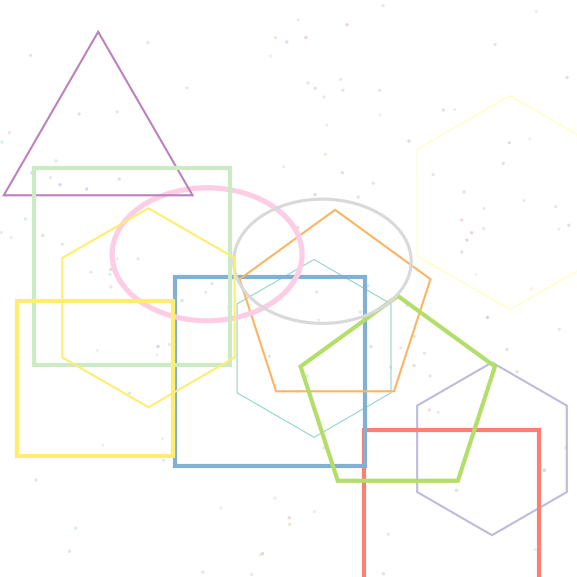[{"shape": "hexagon", "thickness": 0.5, "radius": 0.77, "center": [0.544, 0.396]}, {"shape": "hexagon", "thickness": 0.5, "radius": 0.93, "center": [0.883, 0.648]}, {"shape": "hexagon", "thickness": 1, "radius": 0.75, "center": [0.852, 0.222]}, {"shape": "square", "thickness": 2, "radius": 0.76, "center": [0.781, 0.104]}, {"shape": "square", "thickness": 2, "radius": 0.82, "center": [0.467, 0.356]}, {"shape": "pentagon", "thickness": 1, "radius": 0.87, "center": [0.58, 0.462]}, {"shape": "pentagon", "thickness": 2, "radius": 0.88, "center": [0.689, 0.31]}, {"shape": "oval", "thickness": 2.5, "radius": 0.82, "center": [0.359, 0.559]}, {"shape": "oval", "thickness": 1.5, "radius": 0.77, "center": [0.558, 0.547]}, {"shape": "triangle", "thickness": 1, "radius": 0.94, "center": [0.17, 0.755]}, {"shape": "square", "thickness": 2, "radius": 0.85, "center": [0.229, 0.538]}, {"shape": "hexagon", "thickness": 1, "radius": 0.86, "center": [0.257, 0.466]}, {"shape": "square", "thickness": 2, "radius": 0.67, "center": [0.165, 0.343]}]